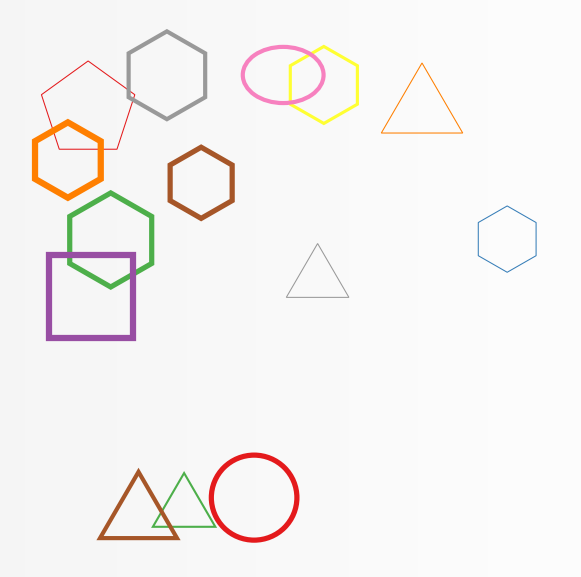[{"shape": "pentagon", "thickness": 0.5, "radius": 0.42, "center": [0.152, 0.809]}, {"shape": "circle", "thickness": 2.5, "radius": 0.37, "center": [0.437, 0.137]}, {"shape": "hexagon", "thickness": 0.5, "radius": 0.29, "center": [0.873, 0.585]}, {"shape": "hexagon", "thickness": 2.5, "radius": 0.41, "center": [0.19, 0.584]}, {"shape": "triangle", "thickness": 1, "radius": 0.31, "center": [0.317, 0.118]}, {"shape": "square", "thickness": 3, "radius": 0.36, "center": [0.156, 0.485]}, {"shape": "hexagon", "thickness": 3, "radius": 0.33, "center": [0.117, 0.722]}, {"shape": "triangle", "thickness": 0.5, "radius": 0.4, "center": [0.726, 0.809]}, {"shape": "hexagon", "thickness": 1.5, "radius": 0.33, "center": [0.557, 0.852]}, {"shape": "hexagon", "thickness": 2.5, "radius": 0.31, "center": [0.346, 0.683]}, {"shape": "triangle", "thickness": 2, "radius": 0.38, "center": [0.238, 0.106]}, {"shape": "oval", "thickness": 2, "radius": 0.35, "center": [0.487, 0.869]}, {"shape": "triangle", "thickness": 0.5, "radius": 0.31, "center": [0.546, 0.515]}, {"shape": "hexagon", "thickness": 2, "radius": 0.38, "center": [0.287, 0.869]}]